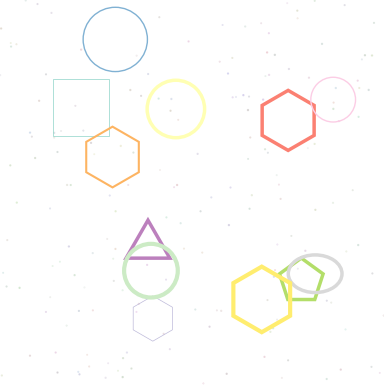[{"shape": "square", "thickness": 0.5, "radius": 0.37, "center": [0.211, 0.722]}, {"shape": "circle", "thickness": 2.5, "radius": 0.37, "center": [0.457, 0.717]}, {"shape": "hexagon", "thickness": 0.5, "radius": 0.29, "center": [0.397, 0.173]}, {"shape": "hexagon", "thickness": 2.5, "radius": 0.39, "center": [0.748, 0.687]}, {"shape": "circle", "thickness": 1, "radius": 0.42, "center": [0.299, 0.898]}, {"shape": "hexagon", "thickness": 1.5, "radius": 0.39, "center": [0.292, 0.592]}, {"shape": "pentagon", "thickness": 2.5, "radius": 0.3, "center": [0.783, 0.27]}, {"shape": "circle", "thickness": 1, "radius": 0.29, "center": [0.865, 0.741]}, {"shape": "oval", "thickness": 2.5, "radius": 0.35, "center": [0.819, 0.289]}, {"shape": "triangle", "thickness": 2.5, "radius": 0.33, "center": [0.384, 0.362]}, {"shape": "circle", "thickness": 3, "radius": 0.35, "center": [0.392, 0.297]}, {"shape": "hexagon", "thickness": 3, "radius": 0.43, "center": [0.68, 0.222]}]